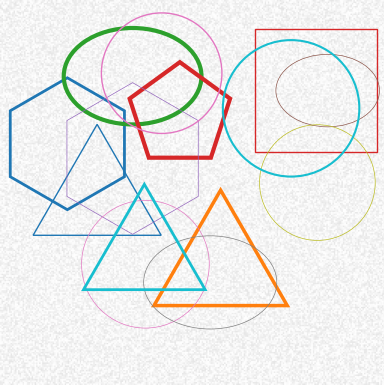[{"shape": "triangle", "thickness": 1, "radius": 0.96, "center": [0.252, 0.485]}, {"shape": "hexagon", "thickness": 2, "radius": 0.86, "center": [0.175, 0.627]}, {"shape": "triangle", "thickness": 2.5, "radius": 1.0, "center": [0.573, 0.306]}, {"shape": "oval", "thickness": 3, "radius": 0.89, "center": [0.344, 0.802]}, {"shape": "pentagon", "thickness": 3, "radius": 0.69, "center": [0.467, 0.701]}, {"shape": "square", "thickness": 1, "radius": 0.8, "center": [0.82, 0.764]}, {"shape": "hexagon", "thickness": 0.5, "radius": 0.98, "center": [0.344, 0.588]}, {"shape": "oval", "thickness": 0.5, "radius": 0.67, "center": [0.851, 0.765]}, {"shape": "circle", "thickness": 0.5, "radius": 0.83, "center": [0.378, 0.314]}, {"shape": "circle", "thickness": 1, "radius": 0.78, "center": [0.42, 0.81]}, {"shape": "oval", "thickness": 0.5, "radius": 0.86, "center": [0.546, 0.266]}, {"shape": "circle", "thickness": 0.5, "radius": 0.75, "center": [0.824, 0.526]}, {"shape": "circle", "thickness": 1.5, "radius": 0.89, "center": [0.756, 0.719]}, {"shape": "triangle", "thickness": 2, "radius": 0.91, "center": [0.375, 0.339]}]